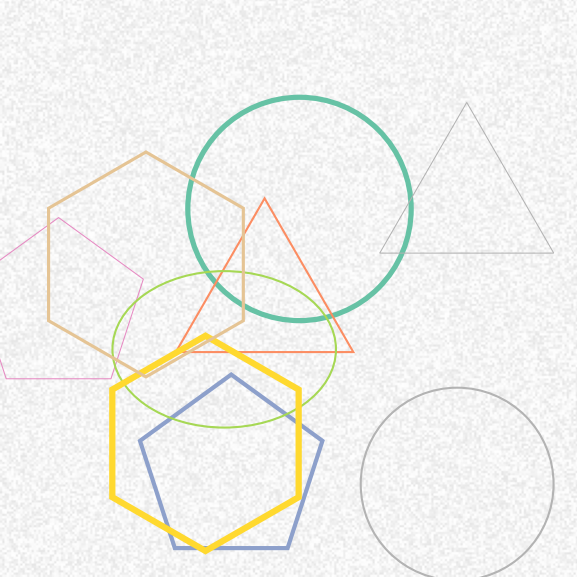[{"shape": "circle", "thickness": 2.5, "radius": 0.97, "center": [0.519, 0.637]}, {"shape": "triangle", "thickness": 1, "radius": 0.89, "center": [0.458, 0.478]}, {"shape": "pentagon", "thickness": 2, "radius": 0.83, "center": [0.4, 0.184]}, {"shape": "pentagon", "thickness": 0.5, "radius": 0.77, "center": [0.101, 0.468]}, {"shape": "oval", "thickness": 1, "radius": 0.97, "center": [0.388, 0.394]}, {"shape": "hexagon", "thickness": 3, "radius": 0.93, "center": [0.356, 0.231]}, {"shape": "hexagon", "thickness": 1.5, "radius": 0.97, "center": [0.253, 0.541]}, {"shape": "circle", "thickness": 1, "radius": 0.83, "center": [0.792, 0.161]}, {"shape": "triangle", "thickness": 0.5, "radius": 0.87, "center": [0.808, 0.648]}]